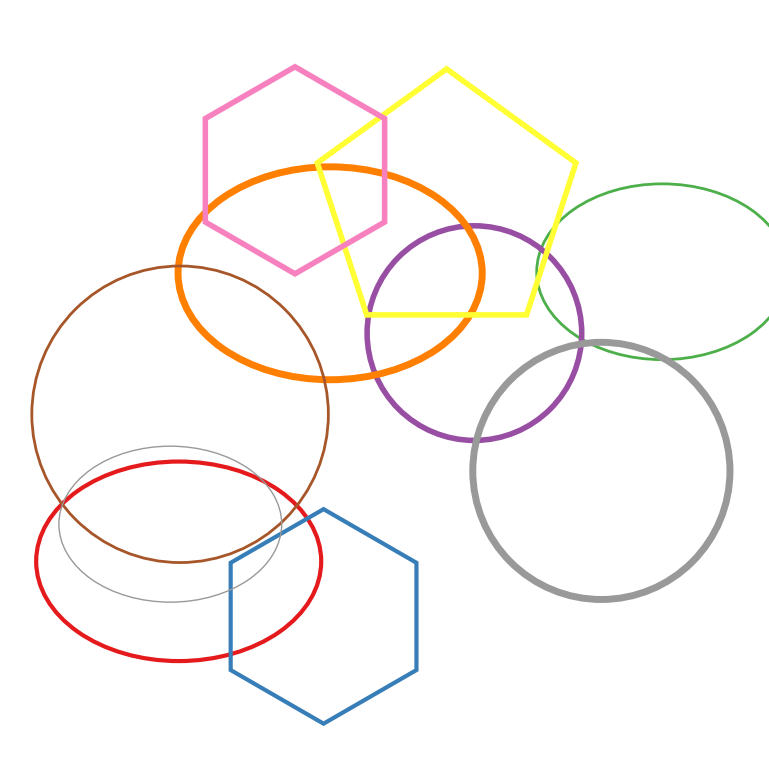[{"shape": "oval", "thickness": 1.5, "radius": 0.93, "center": [0.232, 0.271]}, {"shape": "hexagon", "thickness": 1.5, "radius": 0.7, "center": [0.42, 0.199]}, {"shape": "oval", "thickness": 1, "radius": 0.82, "center": [0.86, 0.647]}, {"shape": "circle", "thickness": 2, "radius": 0.7, "center": [0.616, 0.567]}, {"shape": "oval", "thickness": 2.5, "radius": 0.99, "center": [0.429, 0.645]}, {"shape": "pentagon", "thickness": 2, "radius": 0.88, "center": [0.58, 0.734]}, {"shape": "circle", "thickness": 1, "radius": 0.96, "center": [0.234, 0.462]}, {"shape": "hexagon", "thickness": 2, "radius": 0.67, "center": [0.383, 0.779]}, {"shape": "circle", "thickness": 2.5, "radius": 0.83, "center": [0.781, 0.388]}, {"shape": "oval", "thickness": 0.5, "radius": 0.72, "center": [0.221, 0.319]}]